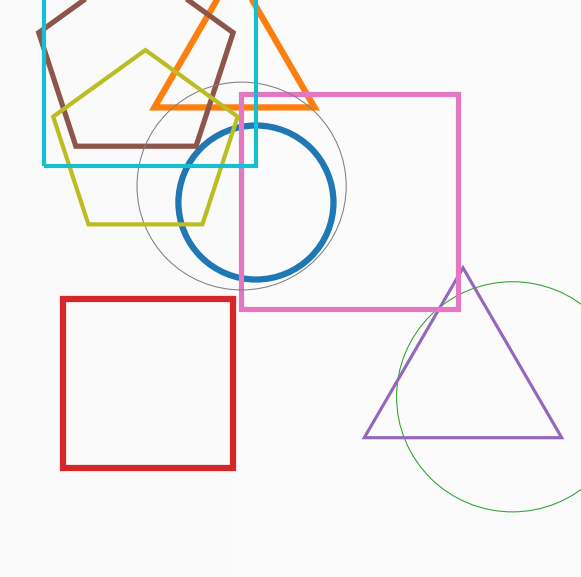[{"shape": "circle", "thickness": 3, "radius": 0.67, "center": [0.44, 0.648]}, {"shape": "triangle", "thickness": 3, "radius": 0.8, "center": [0.403, 0.893]}, {"shape": "circle", "thickness": 0.5, "radius": 1.0, "center": [0.882, 0.312]}, {"shape": "square", "thickness": 3, "radius": 0.73, "center": [0.255, 0.335]}, {"shape": "triangle", "thickness": 1.5, "radius": 0.98, "center": [0.797, 0.339]}, {"shape": "pentagon", "thickness": 2.5, "radius": 0.88, "center": [0.234, 0.888]}, {"shape": "square", "thickness": 2.5, "radius": 0.93, "center": [0.602, 0.65]}, {"shape": "circle", "thickness": 0.5, "radius": 0.9, "center": [0.416, 0.677]}, {"shape": "pentagon", "thickness": 2, "radius": 0.83, "center": [0.25, 0.746]}, {"shape": "square", "thickness": 2, "radius": 0.91, "center": [0.258, 0.894]}]